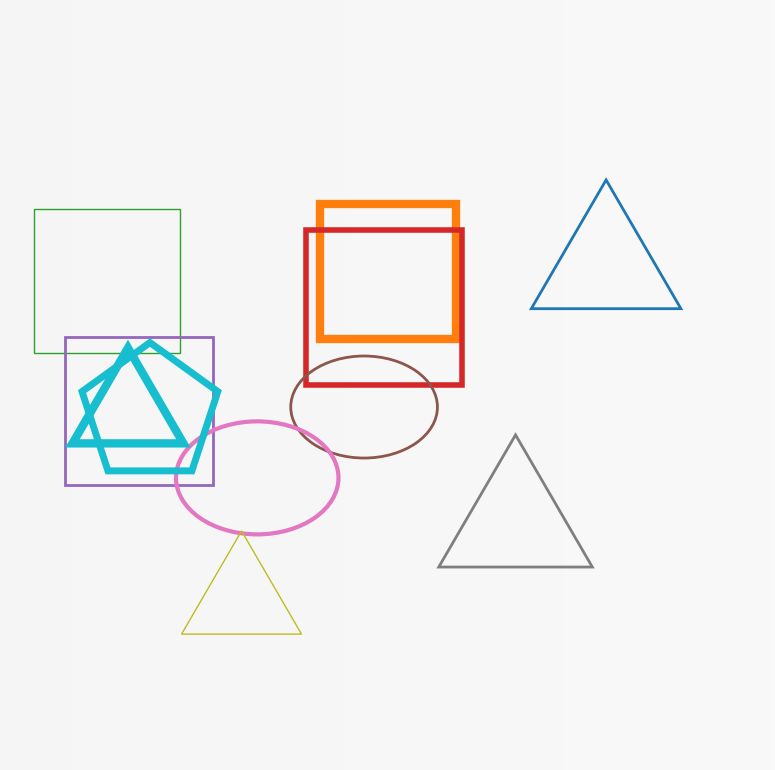[{"shape": "triangle", "thickness": 1, "radius": 0.56, "center": [0.782, 0.655]}, {"shape": "square", "thickness": 3, "radius": 0.44, "center": [0.5, 0.647]}, {"shape": "square", "thickness": 0.5, "radius": 0.47, "center": [0.138, 0.635]}, {"shape": "square", "thickness": 2, "radius": 0.5, "center": [0.496, 0.601]}, {"shape": "square", "thickness": 1, "radius": 0.48, "center": [0.179, 0.466]}, {"shape": "oval", "thickness": 1, "radius": 0.47, "center": [0.47, 0.471]}, {"shape": "oval", "thickness": 1.5, "radius": 0.52, "center": [0.332, 0.379]}, {"shape": "triangle", "thickness": 1, "radius": 0.57, "center": [0.665, 0.321]}, {"shape": "triangle", "thickness": 0.5, "radius": 0.45, "center": [0.312, 0.221]}, {"shape": "triangle", "thickness": 3, "radius": 0.41, "center": [0.165, 0.465]}, {"shape": "pentagon", "thickness": 2.5, "radius": 0.46, "center": [0.193, 0.463]}]